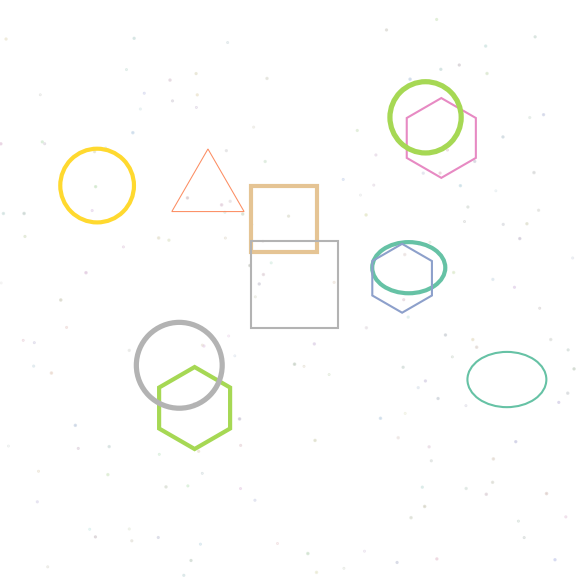[{"shape": "oval", "thickness": 2, "radius": 0.32, "center": [0.708, 0.536]}, {"shape": "oval", "thickness": 1, "radius": 0.34, "center": [0.878, 0.342]}, {"shape": "triangle", "thickness": 0.5, "radius": 0.36, "center": [0.36, 0.669]}, {"shape": "hexagon", "thickness": 1, "radius": 0.3, "center": [0.696, 0.517]}, {"shape": "hexagon", "thickness": 1, "radius": 0.35, "center": [0.764, 0.76]}, {"shape": "circle", "thickness": 2.5, "radius": 0.31, "center": [0.737, 0.796]}, {"shape": "hexagon", "thickness": 2, "radius": 0.35, "center": [0.337, 0.293]}, {"shape": "circle", "thickness": 2, "radius": 0.32, "center": [0.168, 0.678]}, {"shape": "square", "thickness": 2, "radius": 0.29, "center": [0.492, 0.62]}, {"shape": "circle", "thickness": 2.5, "radius": 0.37, "center": [0.31, 0.367]}, {"shape": "square", "thickness": 1, "radius": 0.38, "center": [0.509, 0.507]}]